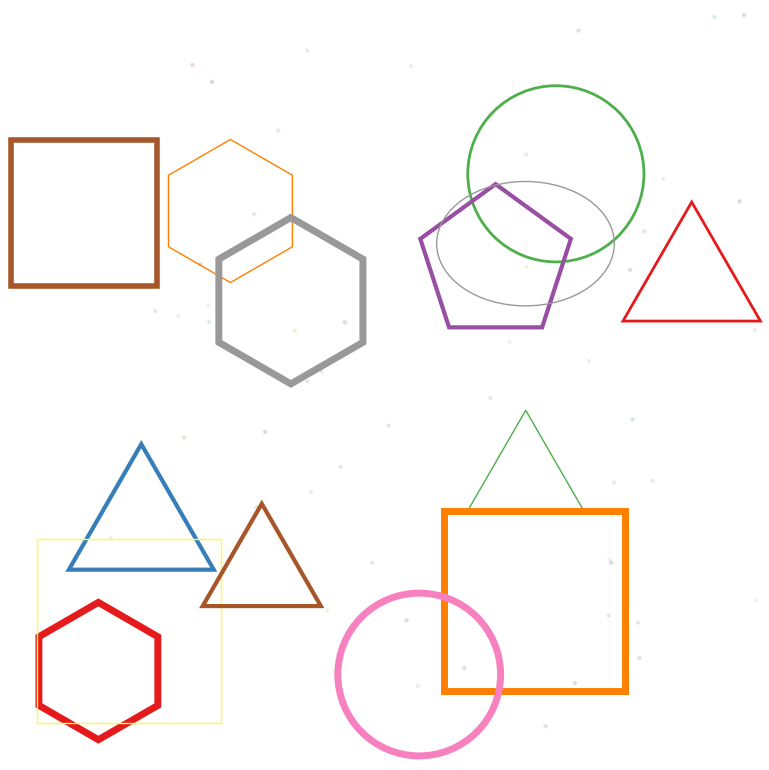[{"shape": "hexagon", "thickness": 2.5, "radius": 0.45, "center": [0.128, 0.128]}, {"shape": "triangle", "thickness": 1, "radius": 0.52, "center": [0.898, 0.635]}, {"shape": "triangle", "thickness": 1.5, "radius": 0.54, "center": [0.184, 0.314]}, {"shape": "triangle", "thickness": 0.5, "radius": 0.45, "center": [0.683, 0.378]}, {"shape": "circle", "thickness": 1, "radius": 0.57, "center": [0.722, 0.774]}, {"shape": "pentagon", "thickness": 1.5, "radius": 0.51, "center": [0.644, 0.658]}, {"shape": "hexagon", "thickness": 0.5, "radius": 0.46, "center": [0.299, 0.726]}, {"shape": "square", "thickness": 2.5, "radius": 0.59, "center": [0.694, 0.22]}, {"shape": "square", "thickness": 0.5, "radius": 0.6, "center": [0.167, 0.181]}, {"shape": "triangle", "thickness": 1.5, "radius": 0.44, "center": [0.34, 0.257]}, {"shape": "square", "thickness": 2, "radius": 0.47, "center": [0.109, 0.723]}, {"shape": "circle", "thickness": 2.5, "radius": 0.53, "center": [0.544, 0.124]}, {"shape": "oval", "thickness": 0.5, "radius": 0.58, "center": [0.682, 0.684]}, {"shape": "hexagon", "thickness": 2.5, "radius": 0.54, "center": [0.378, 0.609]}]